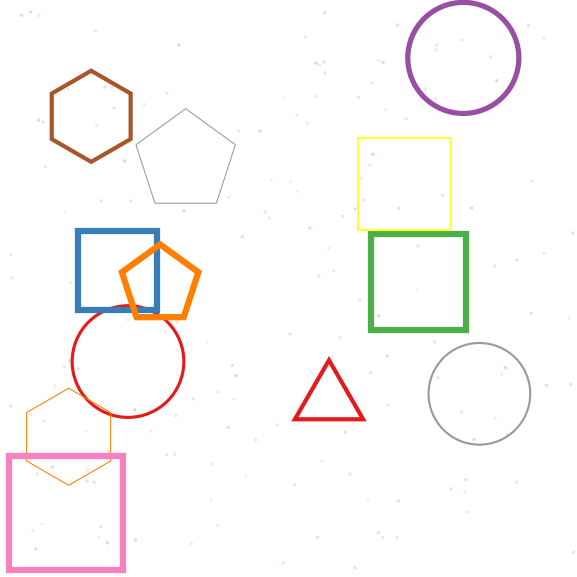[{"shape": "triangle", "thickness": 2, "radius": 0.34, "center": [0.57, 0.307]}, {"shape": "circle", "thickness": 1.5, "radius": 0.48, "center": [0.222, 0.373]}, {"shape": "square", "thickness": 3, "radius": 0.34, "center": [0.203, 0.531]}, {"shape": "square", "thickness": 3, "radius": 0.41, "center": [0.725, 0.511]}, {"shape": "circle", "thickness": 2.5, "radius": 0.48, "center": [0.802, 0.899]}, {"shape": "pentagon", "thickness": 3, "radius": 0.35, "center": [0.277, 0.506]}, {"shape": "hexagon", "thickness": 0.5, "radius": 0.42, "center": [0.119, 0.243]}, {"shape": "square", "thickness": 1, "radius": 0.4, "center": [0.701, 0.681]}, {"shape": "hexagon", "thickness": 2, "radius": 0.39, "center": [0.158, 0.798]}, {"shape": "square", "thickness": 3, "radius": 0.49, "center": [0.114, 0.11]}, {"shape": "circle", "thickness": 1, "radius": 0.44, "center": [0.83, 0.317]}, {"shape": "pentagon", "thickness": 0.5, "radius": 0.45, "center": [0.322, 0.72]}]